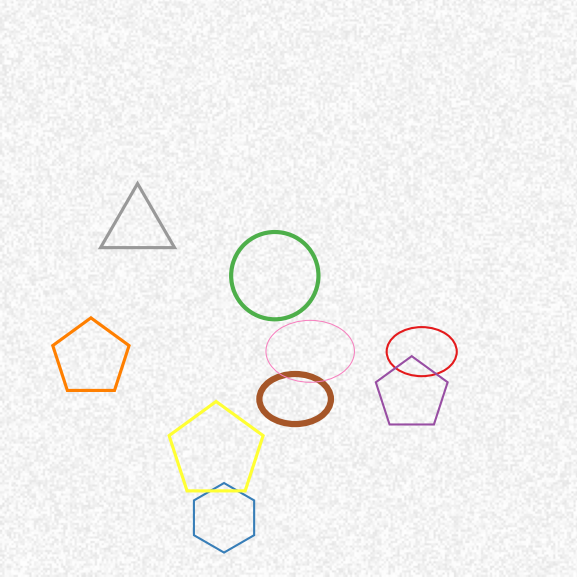[{"shape": "oval", "thickness": 1, "radius": 0.3, "center": [0.73, 0.39]}, {"shape": "hexagon", "thickness": 1, "radius": 0.3, "center": [0.388, 0.103]}, {"shape": "circle", "thickness": 2, "radius": 0.38, "center": [0.476, 0.522]}, {"shape": "pentagon", "thickness": 1, "radius": 0.33, "center": [0.713, 0.317]}, {"shape": "pentagon", "thickness": 1.5, "radius": 0.35, "center": [0.157, 0.379]}, {"shape": "pentagon", "thickness": 1.5, "radius": 0.43, "center": [0.374, 0.218]}, {"shape": "oval", "thickness": 3, "radius": 0.31, "center": [0.511, 0.308]}, {"shape": "oval", "thickness": 0.5, "radius": 0.38, "center": [0.537, 0.391]}, {"shape": "triangle", "thickness": 1.5, "radius": 0.37, "center": [0.238, 0.607]}]